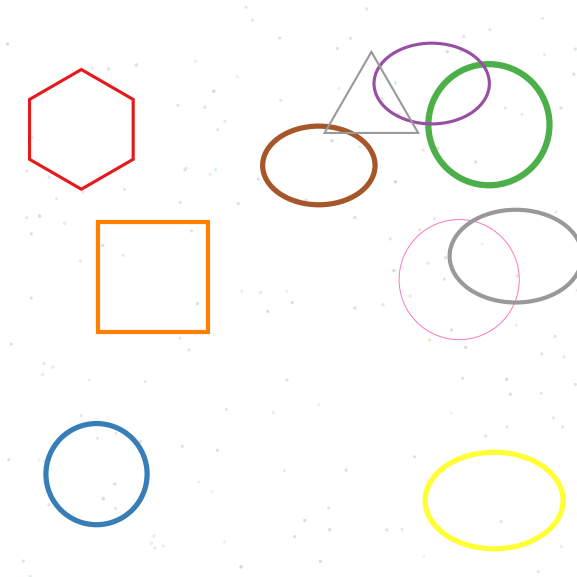[{"shape": "hexagon", "thickness": 1.5, "radius": 0.52, "center": [0.141, 0.775]}, {"shape": "circle", "thickness": 2.5, "radius": 0.44, "center": [0.167, 0.178]}, {"shape": "circle", "thickness": 3, "radius": 0.52, "center": [0.847, 0.783]}, {"shape": "oval", "thickness": 1.5, "radius": 0.5, "center": [0.748, 0.854]}, {"shape": "square", "thickness": 2, "radius": 0.48, "center": [0.265, 0.519]}, {"shape": "oval", "thickness": 2.5, "radius": 0.6, "center": [0.856, 0.132]}, {"shape": "oval", "thickness": 2.5, "radius": 0.49, "center": [0.552, 0.713]}, {"shape": "circle", "thickness": 0.5, "radius": 0.52, "center": [0.795, 0.515]}, {"shape": "oval", "thickness": 2, "radius": 0.57, "center": [0.893, 0.556]}, {"shape": "triangle", "thickness": 1, "radius": 0.47, "center": [0.643, 0.816]}]